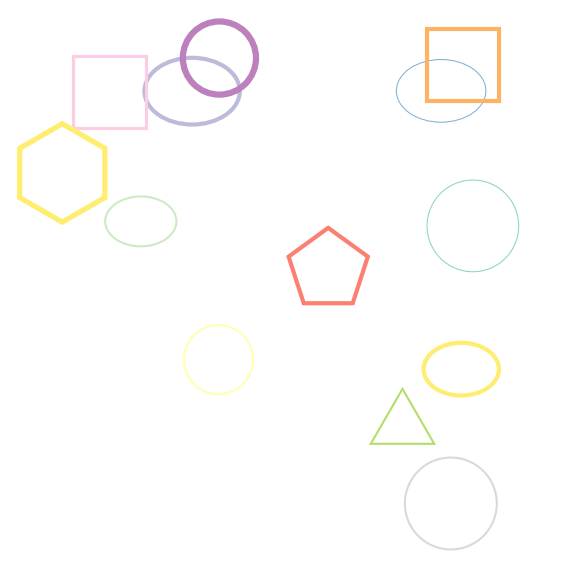[{"shape": "circle", "thickness": 0.5, "radius": 0.4, "center": [0.819, 0.608]}, {"shape": "circle", "thickness": 1, "radius": 0.3, "center": [0.378, 0.376]}, {"shape": "oval", "thickness": 2, "radius": 0.41, "center": [0.333, 0.841]}, {"shape": "pentagon", "thickness": 2, "radius": 0.36, "center": [0.568, 0.532]}, {"shape": "oval", "thickness": 0.5, "radius": 0.39, "center": [0.764, 0.842]}, {"shape": "square", "thickness": 2, "radius": 0.31, "center": [0.801, 0.886]}, {"shape": "triangle", "thickness": 1, "radius": 0.32, "center": [0.697, 0.262]}, {"shape": "square", "thickness": 1.5, "radius": 0.32, "center": [0.189, 0.84]}, {"shape": "circle", "thickness": 1, "radius": 0.4, "center": [0.781, 0.127]}, {"shape": "circle", "thickness": 3, "radius": 0.32, "center": [0.38, 0.899]}, {"shape": "oval", "thickness": 1, "radius": 0.31, "center": [0.244, 0.616]}, {"shape": "oval", "thickness": 2, "radius": 0.33, "center": [0.799, 0.36]}, {"shape": "hexagon", "thickness": 2.5, "radius": 0.43, "center": [0.108, 0.7]}]